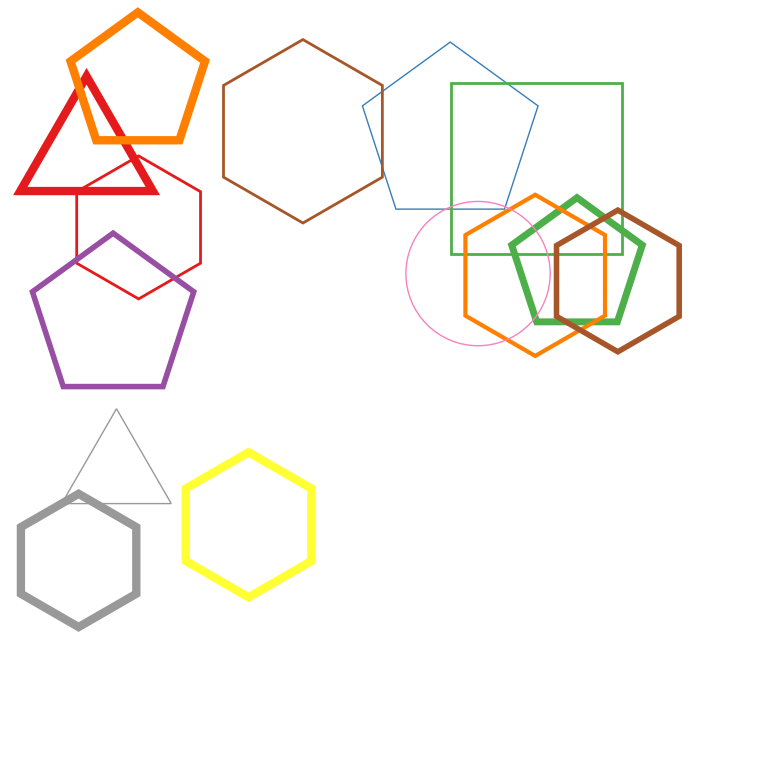[{"shape": "hexagon", "thickness": 1, "radius": 0.46, "center": [0.18, 0.705]}, {"shape": "triangle", "thickness": 3, "radius": 0.5, "center": [0.112, 0.802]}, {"shape": "pentagon", "thickness": 0.5, "radius": 0.6, "center": [0.585, 0.825]}, {"shape": "square", "thickness": 1, "radius": 0.55, "center": [0.696, 0.781]}, {"shape": "pentagon", "thickness": 2.5, "radius": 0.45, "center": [0.749, 0.654]}, {"shape": "pentagon", "thickness": 2, "radius": 0.55, "center": [0.147, 0.587]}, {"shape": "hexagon", "thickness": 1.5, "radius": 0.52, "center": [0.695, 0.642]}, {"shape": "pentagon", "thickness": 3, "radius": 0.46, "center": [0.179, 0.892]}, {"shape": "hexagon", "thickness": 3, "radius": 0.47, "center": [0.323, 0.318]}, {"shape": "hexagon", "thickness": 2, "radius": 0.46, "center": [0.802, 0.635]}, {"shape": "hexagon", "thickness": 1, "radius": 0.6, "center": [0.393, 0.829]}, {"shape": "circle", "thickness": 0.5, "radius": 0.47, "center": [0.621, 0.645]}, {"shape": "triangle", "thickness": 0.5, "radius": 0.41, "center": [0.151, 0.387]}, {"shape": "hexagon", "thickness": 3, "radius": 0.43, "center": [0.102, 0.272]}]